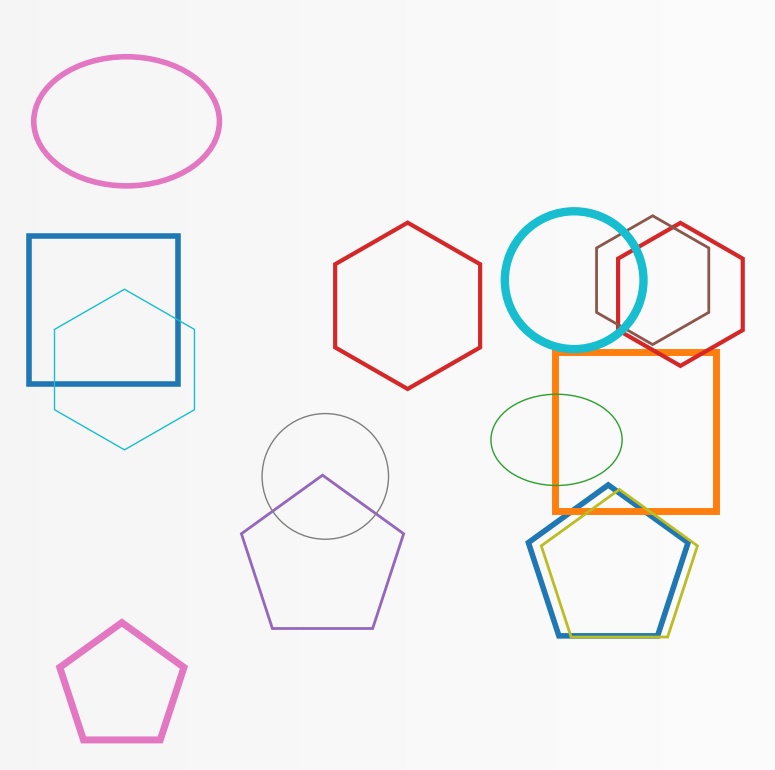[{"shape": "square", "thickness": 2, "radius": 0.48, "center": [0.134, 0.598]}, {"shape": "pentagon", "thickness": 2, "radius": 0.54, "center": [0.785, 0.262]}, {"shape": "square", "thickness": 2.5, "radius": 0.52, "center": [0.82, 0.44]}, {"shape": "oval", "thickness": 0.5, "radius": 0.42, "center": [0.718, 0.429]}, {"shape": "hexagon", "thickness": 1.5, "radius": 0.46, "center": [0.878, 0.618]}, {"shape": "hexagon", "thickness": 1.5, "radius": 0.54, "center": [0.526, 0.603]}, {"shape": "pentagon", "thickness": 1, "radius": 0.55, "center": [0.416, 0.273]}, {"shape": "hexagon", "thickness": 1, "radius": 0.42, "center": [0.842, 0.636]}, {"shape": "pentagon", "thickness": 2.5, "radius": 0.42, "center": [0.157, 0.107]}, {"shape": "oval", "thickness": 2, "radius": 0.6, "center": [0.163, 0.842]}, {"shape": "circle", "thickness": 0.5, "radius": 0.41, "center": [0.42, 0.381]}, {"shape": "pentagon", "thickness": 1, "radius": 0.53, "center": [0.799, 0.258]}, {"shape": "circle", "thickness": 3, "radius": 0.45, "center": [0.741, 0.636]}, {"shape": "hexagon", "thickness": 0.5, "radius": 0.52, "center": [0.161, 0.52]}]